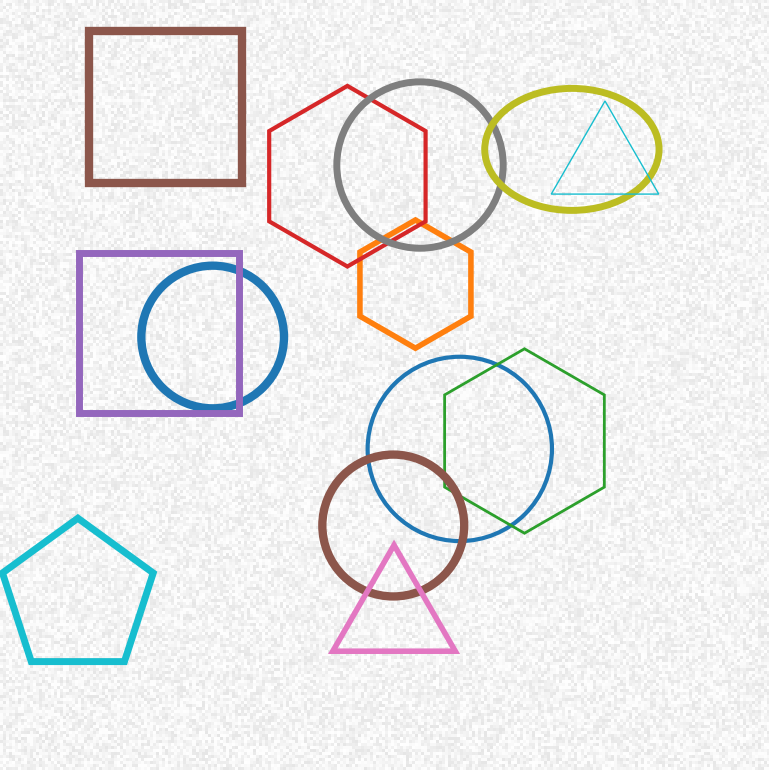[{"shape": "circle", "thickness": 1.5, "radius": 0.6, "center": [0.597, 0.417]}, {"shape": "circle", "thickness": 3, "radius": 0.46, "center": [0.276, 0.562]}, {"shape": "hexagon", "thickness": 2, "radius": 0.42, "center": [0.54, 0.631]}, {"shape": "hexagon", "thickness": 1, "radius": 0.6, "center": [0.681, 0.427]}, {"shape": "hexagon", "thickness": 1.5, "radius": 0.59, "center": [0.451, 0.771]}, {"shape": "square", "thickness": 2.5, "radius": 0.52, "center": [0.206, 0.568]}, {"shape": "square", "thickness": 3, "radius": 0.5, "center": [0.215, 0.861]}, {"shape": "circle", "thickness": 3, "radius": 0.46, "center": [0.511, 0.318]}, {"shape": "triangle", "thickness": 2, "radius": 0.46, "center": [0.512, 0.2]}, {"shape": "circle", "thickness": 2.5, "radius": 0.54, "center": [0.545, 0.786]}, {"shape": "oval", "thickness": 2.5, "radius": 0.57, "center": [0.743, 0.806]}, {"shape": "pentagon", "thickness": 2.5, "radius": 0.51, "center": [0.101, 0.224]}, {"shape": "triangle", "thickness": 0.5, "radius": 0.4, "center": [0.786, 0.788]}]